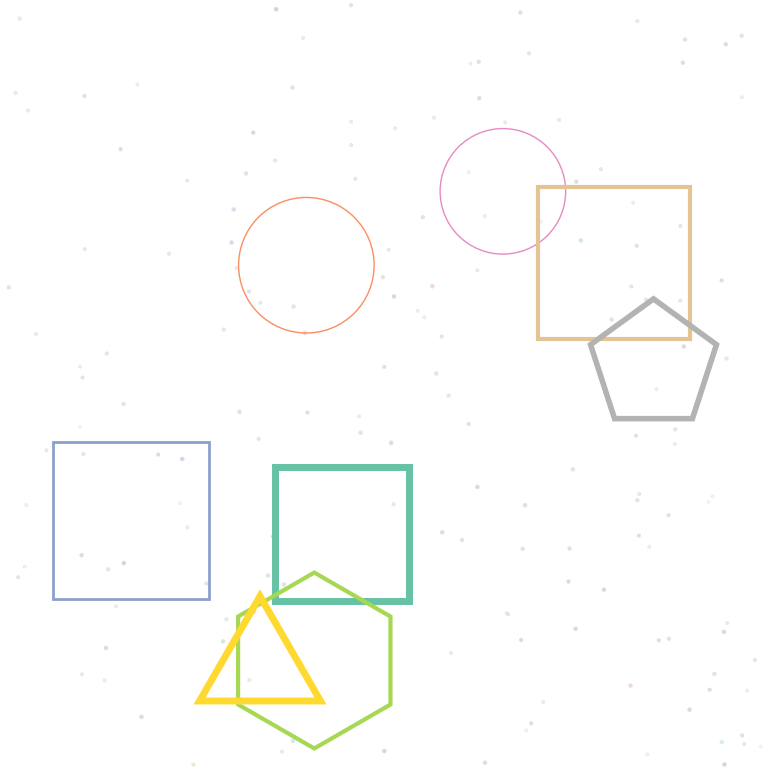[{"shape": "square", "thickness": 2.5, "radius": 0.44, "center": [0.444, 0.307]}, {"shape": "circle", "thickness": 0.5, "radius": 0.44, "center": [0.398, 0.656]}, {"shape": "square", "thickness": 1, "radius": 0.51, "center": [0.17, 0.324]}, {"shape": "circle", "thickness": 0.5, "radius": 0.41, "center": [0.653, 0.752]}, {"shape": "hexagon", "thickness": 1.5, "radius": 0.57, "center": [0.408, 0.142]}, {"shape": "triangle", "thickness": 2.5, "radius": 0.45, "center": [0.338, 0.135]}, {"shape": "square", "thickness": 1.5, "radius": 0.49, "center": [0.797, 0.658]}, {"shape": "pentagon", "thickness": 2, "radius": 0.43, "center": [0.849, 0.526]}]